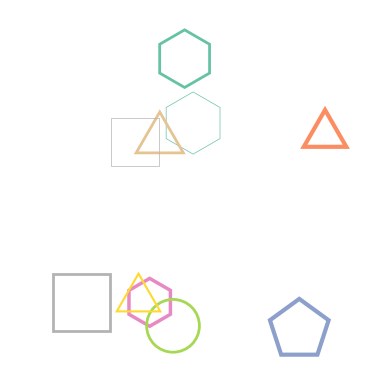[{"shape": "hexagon", "thickness": 0.5, "radius": 0.4, "center": [0.502, 0.68]}, {"shape": "hexagon", "thickness": 2, "radius": 0.37, "center": [0.48, 0.848]}, {"shape": "triangle", "thickness": 3, "radius": 0.32, "center": [0.844, 0.651]}, {"shape": "pentagon", "thickness": 3, "radius": 0.4, "center": [0.777, 0.144]}, {"shape": "hexagon", "thickness": 2.5, "radius": 0.31, "center": [0.389, 0.215]}, {"shape": "circle", "thickness": 2, "radius": 0.34, "center": [0.449, 0.154]}, {"shape": "triangle", "thickness": 1.5, "radius": 0.33, "center": [0.36, 0.224]}, {"shape": "triangle", "thickness": 2, "radius": 0.35, "center": [0.415, 0.638]}, {"shape": "square", "thickness": 2, "radius": 0.37, "center": [0.212, 0.214]}, {"shape": "square", "thickness": 0.5, "radius": 0.31, "center": [0.351, 0.632]}]